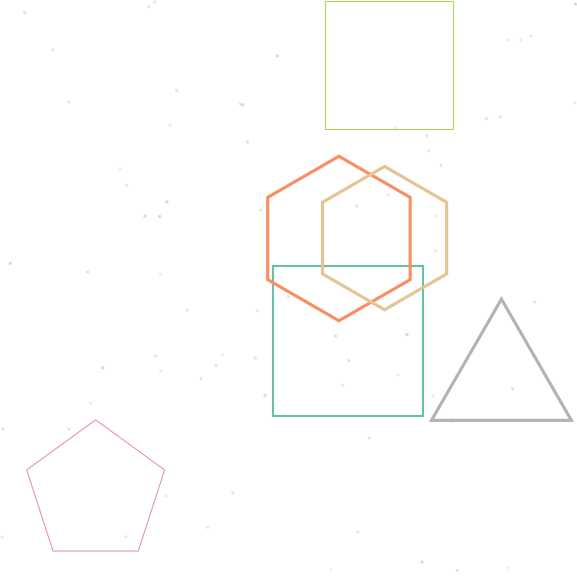[{"shape": "square", "thickness": 1, "radius": 0.65, "center": [0.603, 0.409]}, {"shape": "hexagon", "thickness": 1.5, "radius": 0.71, "center": [0.587, 0.586]}, {"shape": "pentagon", "thickness": 0.5, "radius": 0.63, "center": [0.166, 0.147]}, {"shape": "square", "thickness": 0.5, "radius": 0.55, "center": [0.674, 0.887]}, {"shape": "hexagon", "thickness": 1.5, "radius": 0.62, "center": [0.666, 0.587]}, {"shape": "triangle", "thickness": 1.5, "radius": 0.7, "center": [0.868, 0.341]}]